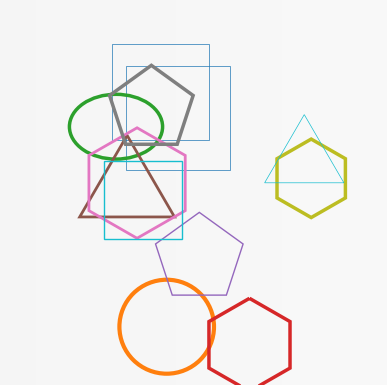[{"shape": "square", "thickness": 0.5, "radius": 0.63, "center": [0.414, 0.762]}, {"shape": "square", "thickness": 0.5, "radius": 0.67, "center": [0.459, 0.693]}, {"shape": "circle", "thickness": 3, "radius": 0.61, "center": [0.43, 0.151]}, {"shape": "oval", "thickness": 2.5, "radius": 0.6, "center": [0.299, 0.671]}, {"shape": "hexagon", "thickness": 2.5, "radius": 0.6, "center": [0.644, 0.104]}, {"shape": "pentagon", "thickness": 1, "radius": 0.59, "center": [0.514, 0.33]}, {"shape": "triangle", "thickness": 2, "radius": 0.71, "center": [0.328, 0.507]}, {"shape": "hexagon", "thickness": 2, "radius": 0.72, "center": [0.354, 0.525]}, {"shape": "pentagon", "thickness": 2.5, "radius": 0.57, "center": [0.391, 0.717]}, {"shape": "hexagon", "thickness": 2.5, "radius": 0.51, "center": [0.803, 0.537]}, {"shape": "triangle", "thickness": 0.5, "radius": 0.59, "center": [0.785, 0.584]}, {"shape": "square", "thickness": 1, "radius": 0.51, "center": [0.368, 0.481]}]